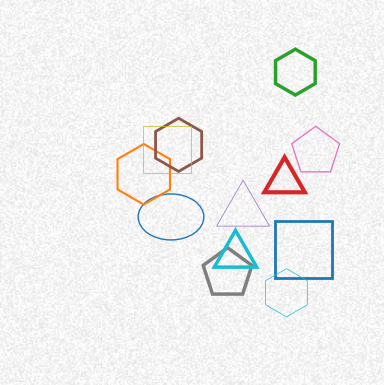[{"shape": "square", "thickness": 2, "radius": 0.37, "center": [0.789, 0.352]}, {"shape": "oval", "thickness": 1, "radius": 0.43, "center": [0.444, 0.436]}, {"shape": "hexagon", "thickness": 1.5, "radius": 0.39, "center": [0.373, 0.547]}, {"shape": "hexagon", "thickness": 2.5, "radius": 0.3, "center": [0.767, 0.813]}, {"shape": "triangle", "thickness": 3, "radius": 0.3, "center": [0.739, 0.531]}, {"shape": "triangle", "thickness": 0.5, "radius": 0.4, "center": [0.631, 0.452]}, {"shape": "hexagon", "thickness": 2, "radius": 0.35, "center": [0.464, 0.624]}, {"shape": "pentagon", "thickness": 1, "radius": 0.33, "center": [0.82, 0.607]}, {"shape": "pentagon", "thickness": 2.5, "radius": 0.33, "center": [0.591, 0.29]}, {"shape": "square", "thickness": 0.5, "radius": 0.31, "center": [0.434, 0.611]}, {"shape": "hexagon", "thickness": 0.5, "radius": 0.31, "center": [0.744, 0.24]}, {"shape": "triangle", "thickness": 2.5, "radius": 0.32, "center": [0.612, 0.338]}]